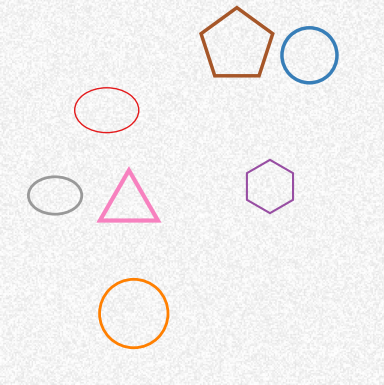[{"shape": "oval", "thickness": 1, "radius": 0.42, "center": [0.277, 0.714]}, {"shape": "circle", "thickness": 2.5, "radius": 0.36, "center": [0.804, 0.856]}, {"shape": "hexagon", "thickness": 1.5, "radius": 0.35, "center": [0.701, 0.516]}, {"shape": "circle", "thickness": 2, "radius": 0.44, "center": [0.347, 0.186]}, {"shape": "pentagon", "thickness": 2.5, "radius": 0.49, "center": [0.615, 0.882]}, {"shape": "triangle", "thickness": 3, "radius": 0.44, "center": [0.335, 0.471]}, {"shape": "oval", "thickness": 2, "radius": 0.35, "center": [0.143, 0.492]}]